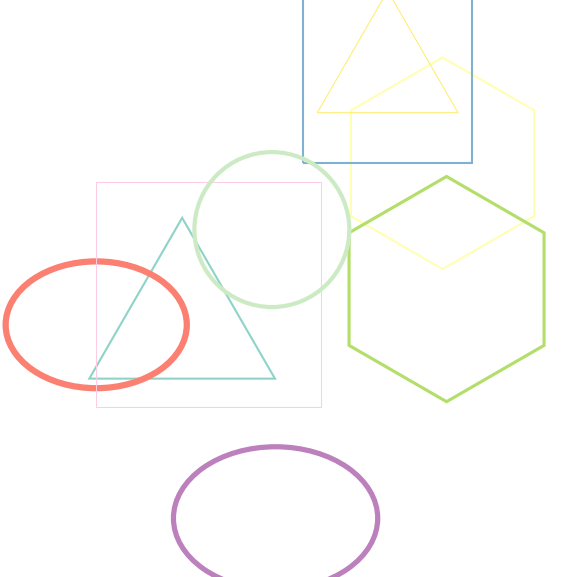[{"shape": "triangle", "thickness": 1, "radius": 0.93, "center": [0.315, 0.436]}, {"shape": "hexagon", "thickness": 1, "radius": 0.92, "center": [0.766, 0.716]}, {"shape": "oval", "thickness": 3, "radius": 0.78, "center": [0.167, 0.437]}, {"shape": "square", "thickness": 1, "radius": 0.73, "center": [0.67, 0.864]}, {"shape": "hexagon", "thickness": 1.5, "radius": 0.97, "center": [0.773, 0.499]}, {"shape": "square", "thickness": 0.5, "radius": 0.97, "center": [0.362, 0.489]}, {"shape": "oval", "thickness": 2.5, "radius": 0.88, "center": [0.477, 0.102]}, {"shape": "circle", "thickness": 2, "radius": 0.67, "center": [0.471, 0.602]}, {"shape": "triangle", "thickness": 0.5, "radius": 0.7, "center": [0.671, 0.874]}]